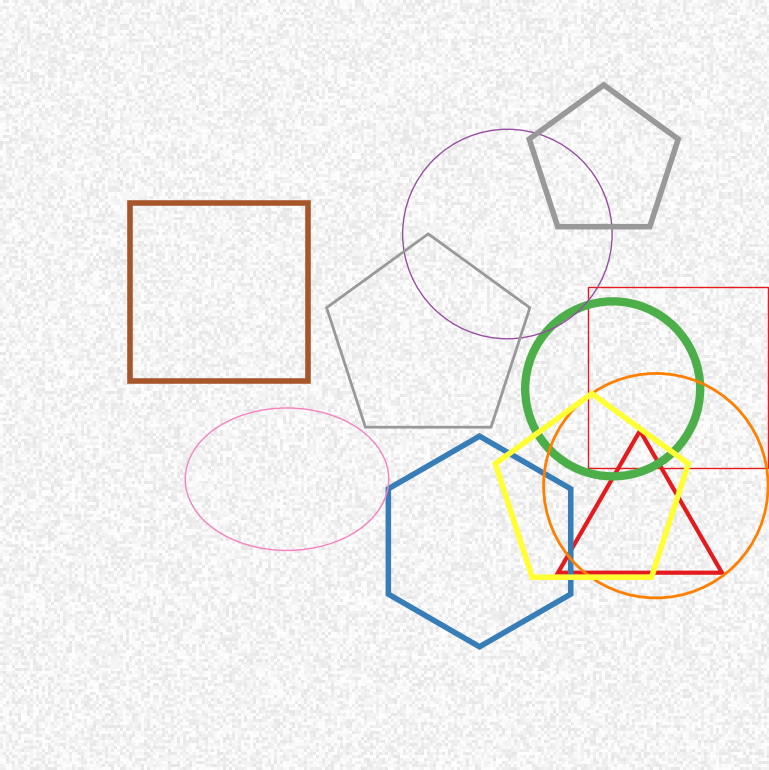[{"shape": "square", "thickness": 0.5, "radius": 0.59, "center": [0.88, 0.509]}, {"shape": "triangle", "thickness": 1.5, "radius": 0.61, "center": [0.831, 0.318]}, {"shape": "hexagon", "thickness": 2, "radius": 0.68, "center": [0.623, 0.297]}, {"shape": "circle", "thickness": 3, "radius": 0.57, "center": [0.796, 0.495]}, {"shape": "circle", "thickness": 0.5, "radius": 0.68, "center": [0.659, 0.696]}, {"shape": "circle", "thickness": 1, "radius": 0.73, "center": [0.852, 0.369]}, {"shape": "pentagon", "thickness": 2, "radius": 0.66, "center": [0.769, 0.357]}, {"shape": "square", "thickness": 2, "radius": 0.58, "center": [0.285, 0.621]}, {"shape": "oval", "thickness": 0.5, "radius": 0.66, "center": [0.373, 0.378]}, {"shape": "pentagon", "thickness": 2, "radius": 0.51, "center": [0.784, 0.788]}, {"shape": "pentagon", "thickness": 1, "radius": 0.69, "center": [0.556, 0.557]}]